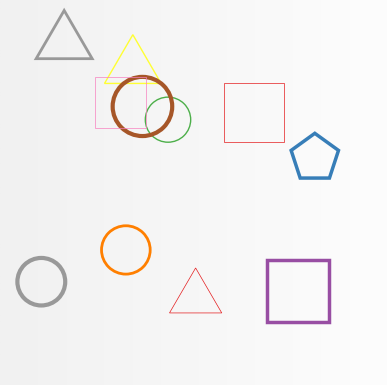[{"shape": "square", "thickness": 0.5, "radius": 0.38, "center": [0.656, 0.709]}, {"shape": "triangle", "thickness": 0.5, "radius": 0.39, "center": [0.505, 0.226]}, {"shape": "pentagon", "thickness": 2.5, "radius": 0.32, "center": [0.812, 0.589]}, {"shape": "circle", "thickness": 1, "radius": 0.29, "center": [0.434, 0.689]}, {"shape": "square", "thickness": 2.5, "radius": 0.4, "center": [0.77, 0.243]}, {"shape": "circle", "thickness": 2, "radius": 0.31, "center": [0.325, 0.351]}, {"shape": "triangle", "thickness": 1, "radius": 0.42, "center": [0.343, 0.825]}, {"shape": "circle", "thickness": 3, "radius": 0.38, "center": [0.368, 0.723]}, {"shape": "square", "thickness": 0.5, "radius": 0.33, "center": [0.311, 0.734]}, {"shape": "circle", "thickness": 3, "radius": 0.31, "center": [0.107, 0.268]}, {"shape": "triangle", "thickness": 2, "radius": 0.42, "center": [0.166, 0.889]}]